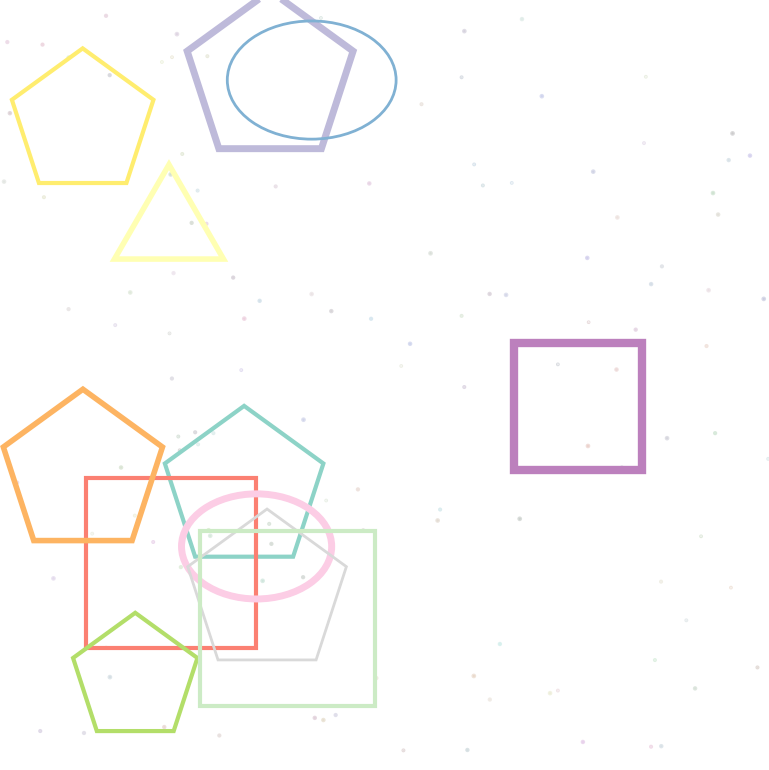[{"shape": "pentagon", "thickness": 1.5, "radius": 0.54, "center": [0.317, 0.365]}, {"shape": "triangle", "thickness": 2, "radius": 0.41, "center": [0.219, 0.704]}, {"shape": "pentagon", "thickness": 2.5, "radius": 0.57, "center": [0.351, 0.899]}, {"shape": "square", "thickness": 1.5, "radius": 0.55, "center": [0.223, 0.269]}, {"shape": "oval", "thickness": 1, "radius": 0.55, "center": [0.405, 0.896]}, {"shape": "pentagon", "thickness": 2, "radius": 0.54, "center": [0.108, 0.386]}, {"shape": "pentagon", "thickness": 1.5, "radius": 0.42, "center": [0.176, 0.119]}, {"shape": "oval", "thickness": 2.5, "radius": 0.49, "center": [0.333, 0.29]}, {"shape": "pentagon", "thickness": 1, "radius": 0.54, "center": [0.347, 0.231]}, {"shape": "square", "thickness": 3, "radius": 0.41, "center": [0.751, 0.472]}, {"shape": "square", "thickness": 1.5, "radius": 0.57, "center": [0.373, 0.197]}, {"shape": "pentagon", "thickness": 1.5, "radius": 0.48, "center": [0.107, 0.841]}]